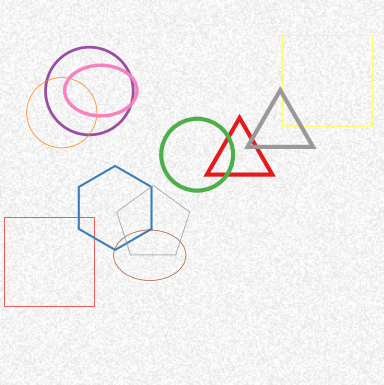[{"shape": "square", "thickness": 0.5, "radius": 0.58, "center": [0.128, 0.321]}, {"shape": "triangle", "thickness": 3, "radius": 0.49, "center": [0.622, 0.596]}, {"shape": "hexagon", "thickness": 1.5, "radius": 0.55, "center": [0.299, 0.46]}, {"shape": "circle", "thickness": 3, "radius": 0.47, "center": [0.512, 0.598]}, {"shape": "circle", "thickness": 2, "radius": 0.57, "center": [0.232, 0.764]}, {"shape": "circle", "thickness": 0.5, "radius": 0.46, "center": [0.161, 0.707]}, {"shape": "square", "thickness": 0.5, "radius": 0.59, "center": [0.85, 0.791]}, {"shape": "oval", "thickness": 0.5, "radius": 0.47, "center": [0.389, 0.337]}, {"shape": "oval", "thickness": 2.5, "radius": 0.47, "center": [0.262, 0.765]}, {"shape": "triangle", "thickness": 3, "radius": 0.49, "center": [0.728, 0.668]}, {"shape": "pentagon", "thickness": 0.5, "radius": 0.5, "center": [0.398, 0.419]}]